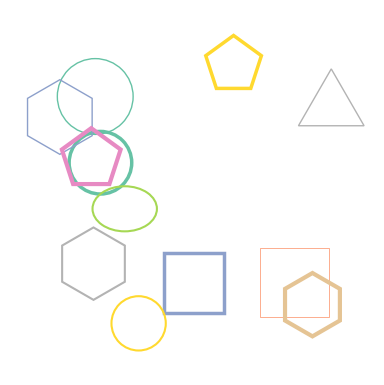[{"shape": "circle", "thickness": 1, "radius": 0.49, "center": [0.247, 0.749]}, {"shape": "circle", "thickness": 2.5, "radius": 0.41, "center": [0.261, 0.577]}, {"shape": "square", "thickness": 0.5, "radius": 0.45, "center": [0.766, 0.267]}, {"shape": "hexagon", "thickness": 1, "radius": 0.48, "center": [0.155, 0.696]}, {"shape": "square", "thickness": 2.5, "radius": 0.39, "center": [0.504, 0.265]}, {"shape": "pentagon", "thickness": 3, "radius": 0.4, "center": [0.237, 0.587]}, {"shape": "oval", "thickness": 1.5, "radius": 0.42, "center": [0.324, 0.458]}, {"shape": "circle", "thickness": 1.5, "radius": 0.35, "center": [0.36, 0.16]}, {"shape": "pentagon", "thickness": 2.5, "radius": 0.38, "center": [0.607, 0.832]}, {"shape": "hexagon", "thickness": 3, "radius": 0.41, "center": [0.812, 0.209]}, {"shape": "triangle", "thickness": 1, "radius": 0.49, "center": [0.86, 0.723]}, {"shape": "hexagon", "thickness": 1.5, "radius": 0.47, "center": [0.243, 0.315]}]